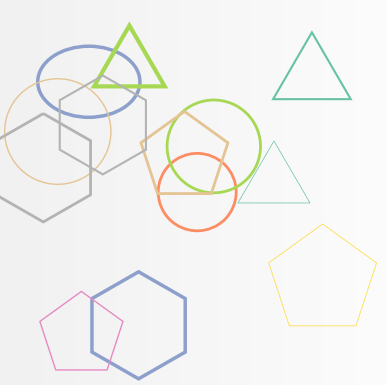[{"shape": "triangle", "thickness": 1.5, "radius": 0.58, "center": [0.805, 0.8]}, {"shape": "triangle", "thickness": 0.5, "radius": 0.54, "center": [0.707, 0.527]}, {"shape": "circle", "thickness": 2, "radius": 0.5, "center": [0.509, 0.501]}, {"shape": "oval", "thickness": 2.5, "radius": 0.66, "center": [0.229, 0.788]}, {"shape": "hexagon", "thickness": 2.5, "radius": 0.69, "center": [0.358, 0.155]}, {"shape": "pentagon", "thickness": 1, "radius": 0.56, "center": [0.21, 0.13]}, {"shape": "circle", "thickness": 2, "radius": 0.6, "center": [0.552, 0.62]}, {"shape": "triangle", "thickness": 3, "radius": 0.53, "center": [0.334, 0.828]}, {"shape": "pentagon", "thickness": 0.5, "radius": 0.73, "center": [0.833, 0.272]}, {"shape": "pentagon", "thickness": 2, "radius": 0.59, "center": [0.476, 0.593]}, {"shape": "circle", "thickness": 1, "radius": 0.69, "center": [0.149, 0.658]}, {"shape": "hexagon", "thickness": 2, "radius": 0.7, "center": [0.112, 0.564]}, {"shape": "hexagon", "thickness": 1.5, "radius": 0.64, "center": [0.265, 0.675]}]